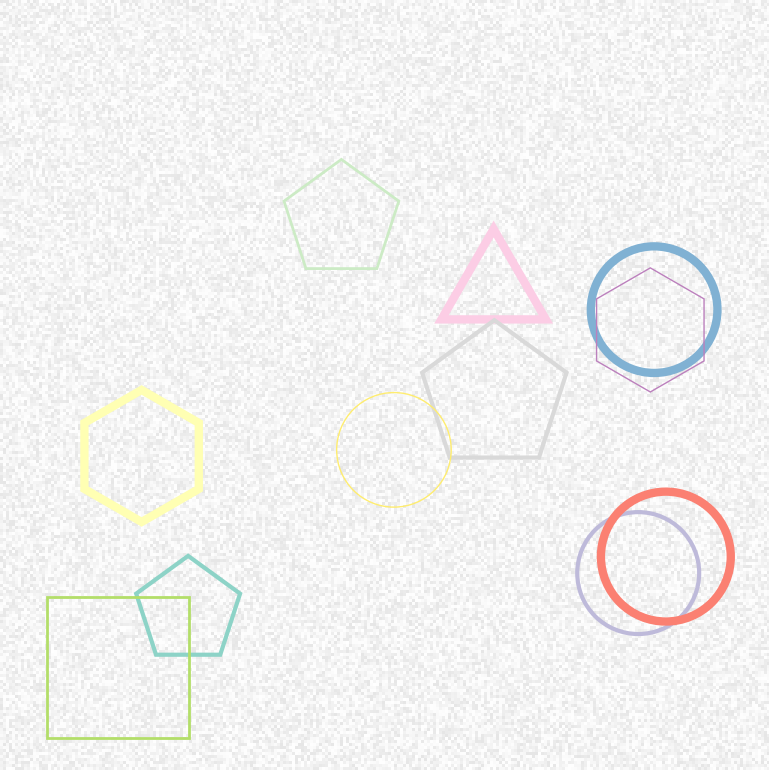[{"shape": "pentagon", "thickness": 1.5, "radius": 0.35, "center": [0.244, 0.207]}, {"shape": "hexagon", "thickness": 3, "radius": 0.43, "center": [0.184, 0.408]}, {"shape": "circle", "thickness": 1.5, "radius": 0.4, "center": [0.829, 0.256]}, {"shape": "circle", "thickness": 3, "radius": 0.42, "center": [0.865, 0.277]}, {"shape": "circle", "thickness": 3, "radius": 0.41, "center": [0.85, 0.598]}, {"shape": "square", "thickness": 1, "radius": 0.46, "center": [0.154, 0.133]}, {"shape": "triangle", "thickness": 3, "radius": 0.39, "center": [0.641, 0.624]}, {"shape": "pentagon", "thickness": 1.5, "radius": 0.49, "center": [0.642, 0.486]}, {"shape": "hexagon", "thickness": 0.5, "radius": 0.4, "center": [0.845, 0.572]}, {"shape": "pentagon", "thickness": 1, "radius": 0.39, "center": [0.443, 0.715]}, {"shape": "circle", "thickness": 0.5, "radius": 0.37, "center": [0.512, 0.416]}]